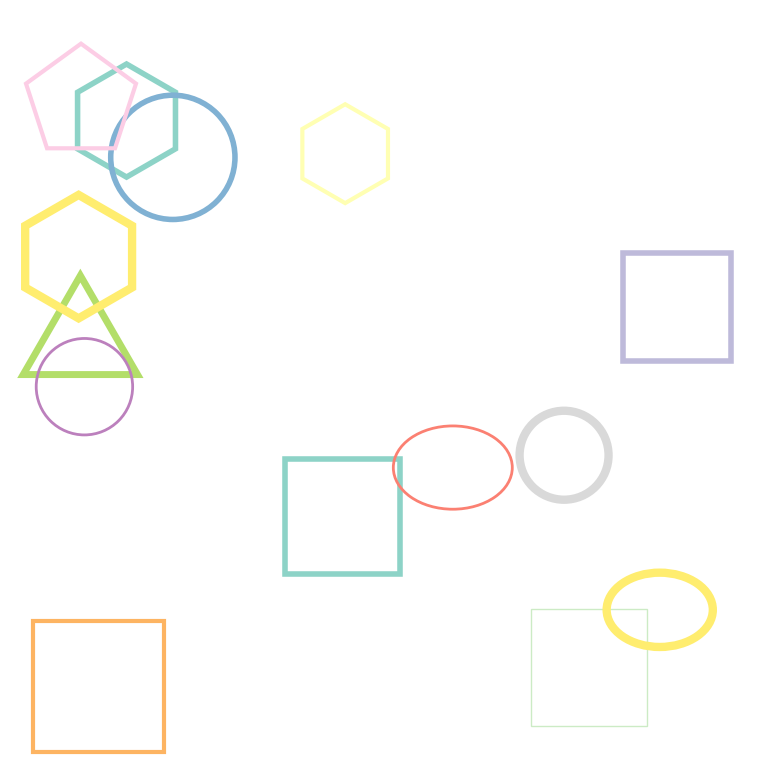[{"shape": "square", "thickness": 2, "radius": 0.37, "center": [0.445, 0.329]}, {"shape": "hexagon", "thickness": 2, "radius": 0.37, "center": [0.164, 0.843]}, {"shape": "hexagon", "thickness": 1.5, "radius": 0.32, "center": [0.448, 0.8]}, {"shape": "square", "thickness": 2, "radius": 0.35, "center": [0.88, 0.602]}, {"shape": "oval", "thickness": 1, "radius": 0.39, "center": [0.588, 0.393]}, {"shape": "circle", "thickness": 2, "radius": 0.4, "center": [0.224, 0.796]}, {"shape": "square", "thickness": 1.5, "radius": 0.42, "center": [0.128, 0.109]}, {"shape": "triangle", "thickness": 2.5, "radius": 0.43, "center": [0.104, 0.556]}, {"shape": "pentagon", "thickness": 1.5, "radius": 0.38, "center": [0.105, 0.868]}, {"shape": "circle", "thickness": 3, "radius": 0.29, "center": [0.733, 0.409]}, {"shape": "circle", "thickness": 1, "radius": 0.31, "center": [0.11, 0.498]}, {"shape": "square", "thickness": 0.5, "radius": 0.38, "center": [0.765, 0.133]}, {"shape": "hexagon", "thickness": 3, "radius": 0.4, "center": [0.102, 0.667]}, {"shape": "oval", "thickness": 3, "radius": 0.34, "center": [0.857, 0.208]}]